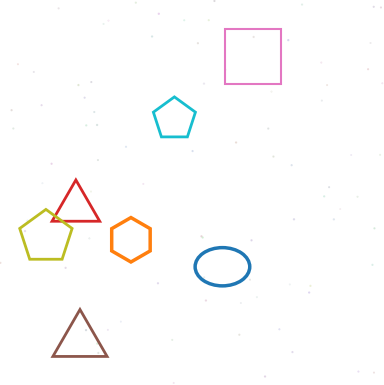[{"shape": "oval", "thickness": 2.5, "radius": 0.35, "center": [0.578, 0.307]}, {"shape": "hexagon", "thickness": 2.5, "radius": 0.29, "center": [0.34, 0.377]}, {"shape": "triangle", "thickness": 2, "radius": 0.36, "center": [0.197, 0.461]}, {"shape": "triangle", "thickness": 2, "radius": 0.41, "center": [0.208, 0.115]}, {"shape": "square", "thickness": 1.5, "radius": 0.36, "center": [0.656, 0.853]}, {"shape": "pentagon", "thickness": 2, "radius": 0.36, "center": [0.119, 0.385]}, {"shape": "pentagon", "thickness": 2, "radius": 0.29, "center": [0.453, 0.691]}]